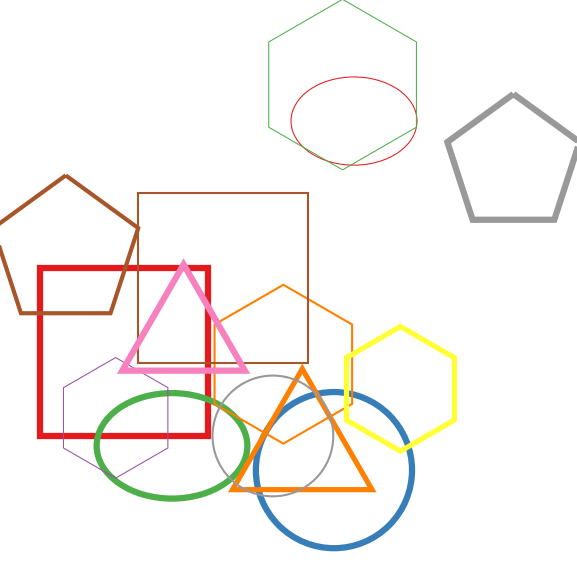[{"shape": "oval", "thickness": 0.5, "radius": 0.55, "center": [0.613, 0.79]}, {"shape": "square", "thickness": 3, "radius": 0.73, "center": [0.215, 0.39]}, {"shape": "circle", "thickness": 3, "radius": 0.68, "center": [0.578, 0.185]}, {"shape": "hexagon", "thickness": 0.5, "radius": 0.74, "center": [0.593, 0.853]}, {"shape": "oval", "thickness": 3, "radius": 0.65, "center": [0.298, 0.227]}, {"shape": "hexagon", "thickness": 0.5, "radius": 0.52, "center": [0.2, 0.276]}, {"shape": "hexagon", "thickness": 1, "radius": 0.69, "center": [0.491, 0.368]}, {"shape": "triangle", "thickness": 2.5, "radius": 0.7, "center": [0.523, 0.221]}, {"shape": "hexagon", "thickness": 2.5, "radius": 0.54, "center": [0.693, 0.326]}, {"shape": "square", "thickness": 1, "radius": 0.74, "center": [0.386, 0.518]}, {"shape": "pentagon", "thickness": 2, "radius": 0.66, "center": [0.114, 0.563]}, {"shape": "triangle", "thickness": 3, "radius": 0.61, "center": [0.318, 0.419]}, {"shape": "circle", "thickness": 1, "radius": 0.52, "center": [0.473, 0.244]}, {"shape": "pentagon", "thickness": 3, "radius": 0.6, "center": [0.889, 0.716]}]